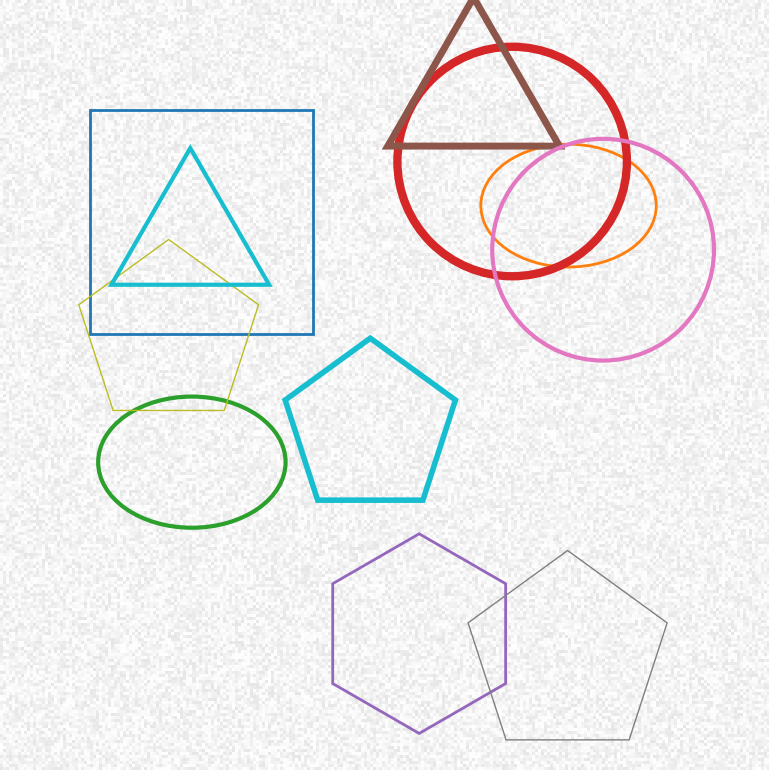[{"shape": "square", "thickness": 1, "radius": 0.73, "center": [0.262, 0.712]}, {"shape": "oval", "thickness": 1, "radius": 0.57, "center": [0.738, 0.733]}, {"shape": "oval", "thickness": 1.5, "radius": 0.61, "center": [0.249, 0.4]}, {"shape": "circle", "thickness": 3, "radius": 0.75, "center": [0.665, 0.79]}, {"shape": "hexagon", "thickness": 1, "radius": 0.65, "center": [0.544, 0.177]}, {"shape": "triangle", "thickness": 2.5, "radius": 0.64, "center": [0.615, 0.875]}, {"shape": "circle", "thickness": 1.5, "radius": 0.72, "center": [0.783, 0.676]}, {"shape": "pentagon", "thickness": 0.5, "radius": 0.68, "center": [0.737, 0.149]}, {"shape": "pentagon", "thickness": 0.5, "radius": 0.61, "center": [0.219, 0.566]}, {"shape": "pentagon", "thickness": 2, "radius": 0.58, "center": [0.481, 0.444]}, {"shape": "triangle", "thickness": 1.5, "radius": 0.59, "center": [0.247, 0.689]}]